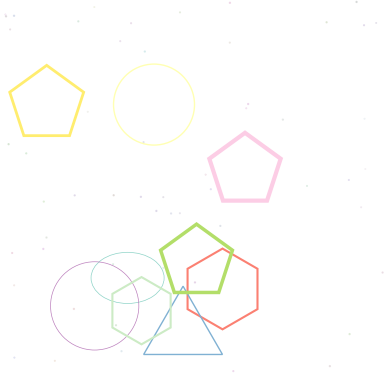[{"shape": "oval", "thickness": 0.5, "radius": 0.47, "center": [0.331, 0.278]}, {"shape": "circle", "thickness": 1, "radius": 0.53, "center": [0.4, 0.728]}, {"shape": "hexagon", "thickness": 1.5, "radius": 0.52, "center": [0.578, 0.249]}, {"shape": "triangle", "thickness": 1, "radius": 0.59, "center": [0.475, 0.138]}, {"shape": "pentagon", "thickness": 2.5, "radius": 0.49, "center": [0.51, 0.32]}, {"shape": "pentagon", "thickness": 3, "radius": 0.49, "center": [0.636, 0.558]}, {"shape": "circle", "thickness": 0.5, "radius": 0.57, "center": [0.246, 0.205]}, {"shape": "hexagon", "thickness": 1.5, "radius": 0.44, "center": [0.368, 0.193]}, {"shape": "pentagon", "thickness": 2, "radius": 0.5, "center": [0.121, 0.729]}]